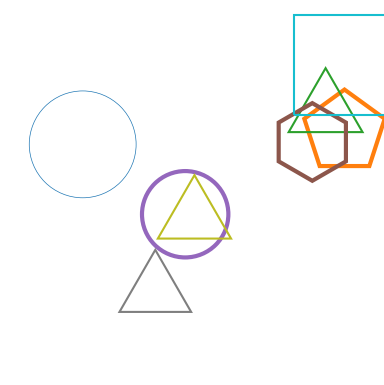[{"shape": "circle", "thickness": 0.5, "radius": 0.69, "center": [0.215, 0.625]}, {"shape": "pentagon", "thickness": 3, "radius": 0.55, "center": [0.895, 0.658]}, {"shape": "triangle", "thickness": 1.5, "radius": 0.55, "center": [0.846, 0.712]}, {"shape": "circle", "thickness": 3, "radius": 0.56, "center": [0.481, 0.443]}, {"shape": "hexagon", "thickness": 3, "radius": 0.5, "center": [0.811, 0.631]}, {"shape": "triangle", "thickness": 1.5, "radius": 0.54, "center": [0.403, 0.244]}, {"shape": "triangle", "thickness": 1.5, "radius": 0.55, "center": [0.505, 0.435]}, {"shape": "square", "thickness": 1.5, "radius": 0.65, "center": [0.894, 0.831]}]